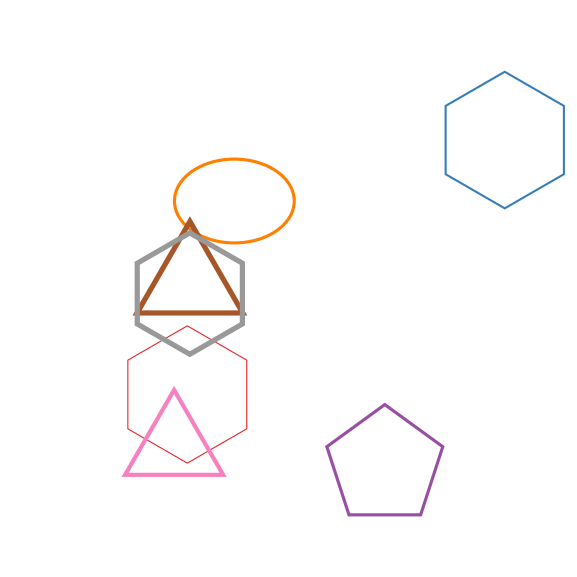[{"shape": "hexagon", "thickness": 0.5, "radius": 0.59, "center": [0.324, 0.316]}, {"shape": "hexagon", "thickness": 1, "radius": 0.59, "center": [0.874, 0.757]}, {"shape": "pentagon", "thickness": 1.5, "radius": 0.53, "center": [0.666, 0.193]}, {"shape": "oval", "thickness": 1.5, "radius": 0.52, "center": [0.406, 0.651]}, {"shape": "triangle", "thickness": 2.5, "radius": 0.53, "center": [0.329, 0.51]}, {"shape": "triangle", "thickness": 2, "radius": 0.49, "center": [0.301, 0.226]}, {"shape": "hexagon", "thickness": 2.5, "radius": 0.53, "center": [0.329, 0.491]}]